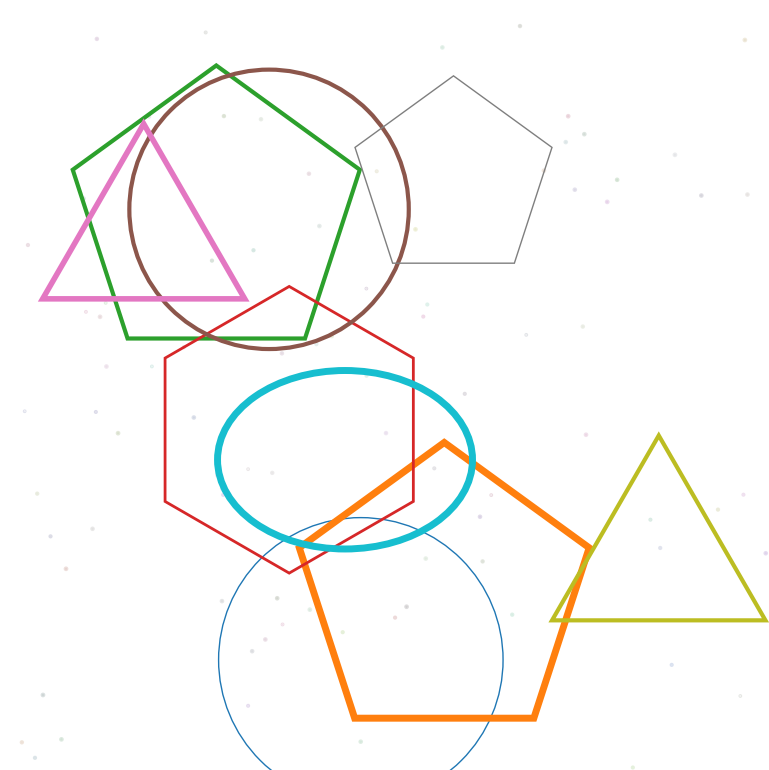[{"shape": "circle", "thickness": 0.5, "radius": 0.92, "center": [0.469, 0.143]}, {"shape": "pentagon", "thickness": 2.5, "radius": 0.99, "center": [0.577, 0.227]}, {"shape": "pentagon", "thickness": 1.5, "radius": 0.98, "center": [0.281, 0.719]}, {"shape": "hexagon", "thickness": 1, "radius": 0.93, "center": [0.376, 0.442]}, {"shape": "circle", "thickness": 1.5, "radius": 0.91, "center": [0.349, 0.728]}, {"shape": "triangle", "thickness": 2, "radius": 0.76, "center": [0.187, 0.688]}, {"shape": "pentagon", "thickness": 0.5, "radius": 0.67, "center": [0.589, 0.767]}, {"shape": "triangle", "thickness": 1.5, "radius": 0.8, "center": [0.856, 0.274]}, {"shape": "oval", "thickness": 2.5, "radius": 0.83, "center": [0.448, 0.403]}]